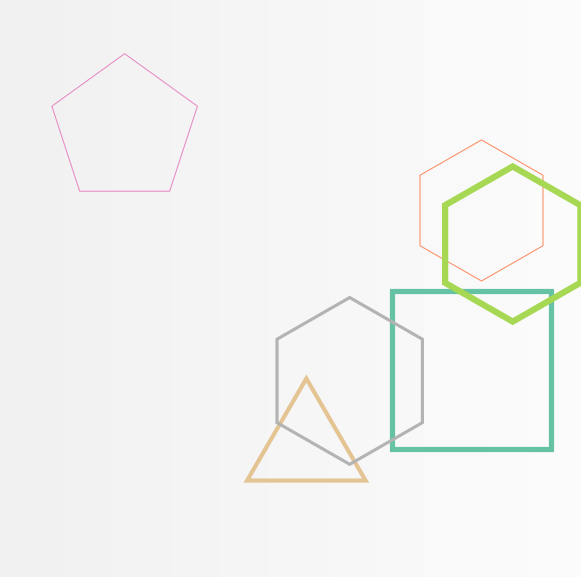[{"shape": "square", "thickness": 2.5, "radius": 0.68, "center": [0.811, 0.358]}, {"shape": "hexagon", "thickness": 0.5, "radius": 0.61, "center": [0.828, 0.635]}, {"shape": "pentagon", "thickness": 0.5, "radius": 0.66, "center": [0.214, 0.775]}, {"shape": "hexagon", "thickness": 3, "radius": 0.67, "center": [0.882, 0.577]}, {"shape": "triangle", "thickness": 2, "radius": 0.59, "center": [0.527, 0.226]}, {"shape": "hexagon", "thickness": 1.5, "radius": 0.72, "center": [0.602, 0.34]}]